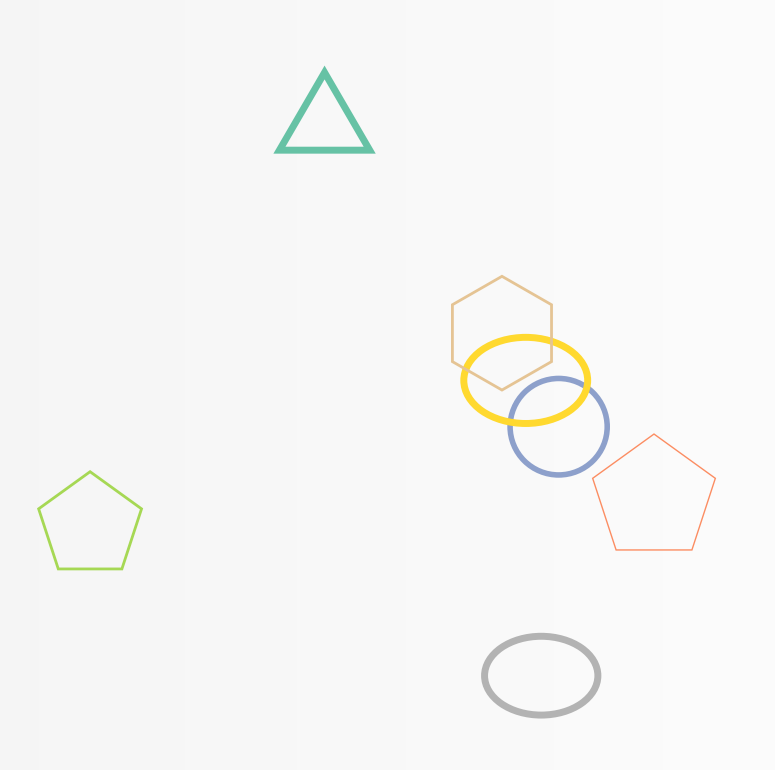[{"shape": "triangle", "thickness": 2.5, "radius": 0.34, "center": [0.419, 0.839]}, {"shape": "pentagon", "thickness": 0.5, "radius": 0.42, "center": [0.844, 0.353]}, {"shape": "circle", "thickness": 2, "radius": 0.31, "center": [0.721, 0.446]}, {"shape": "pentagon", "thickness": 1, "radius": 0.35, "center": [0.116, 0.318]}, {"shape": "oval", "thickness": 2.5, "radius": 0.4, "center": [0.678, 0.506]}, {"shape": "hexagon", "thickness": 1, "radius": 0.37, "center": [0.648, 0.567]}, {"shape": "oval", "thickness": 2.5, "radius": 0.37, "center": [0.698, 0.122]}]